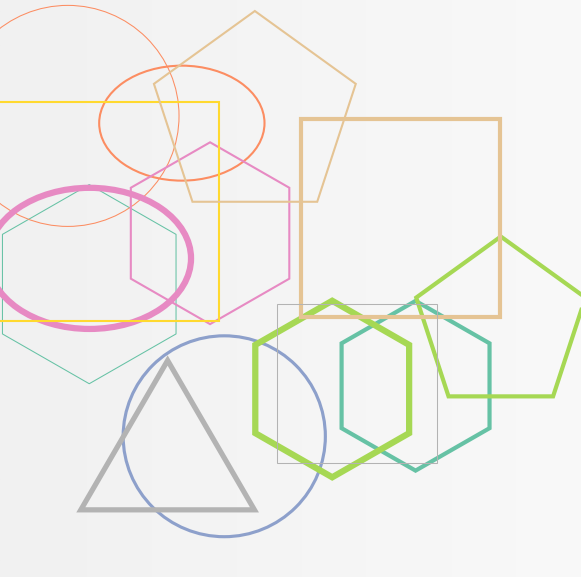[{"shape": "hexagon", "thickness": 2, "radius": 0.73, "center": [0.715, 0.331]}, {"shape": "hexagon", "thickness": 0.5, "radius": 0.86, "center": [0.154, 0.507]}, {"shape": "circle", "thickness": 0.5, "radius": 0.96, "center": [0.117, 0.798]}, {"shape": "oval", "thickness": 1, "radius": 0.71, "center": [0.313, 0.786]}, {"shape": "circle", "thickness": 1.5, "radius": 0.87, "center": [0.386, 0.244]}, {"shape": "hexagon", "thickness": 1, "radius": 0.79, "center": [0.361, 0.595]}, {"shape": "oval", "thickness": 3, "radius": 0.87, "center": [0.154, 0.552]}, {"shape": "hexagon", "thickness": 3, "radius": 0.76, "center": [0.572, 0.325]}, {"shape": "pentagon", "thickness": 2, "radius": 0.76, "center": [0.862, 0.437]}, {"shape": "square", "thickness": 1, "radius": 0.95, "center": [0.187, 0.632]}, {"shape": "square", "thickness": 2, "radius": 0.86, "center": [0.689, 0.622]}, {"shape": "pentagon", "thickness": 1, "radius": 0.91, "center": [0.438, 0.797]}, {"shape": "triangle", "thickness": 2.5, "radius": 0.86, "center": [0.288, 0.203]}, {"shape": "square", "thickness": 0.5, "radius": 0.69, "center": [0.615, 0.336]}]